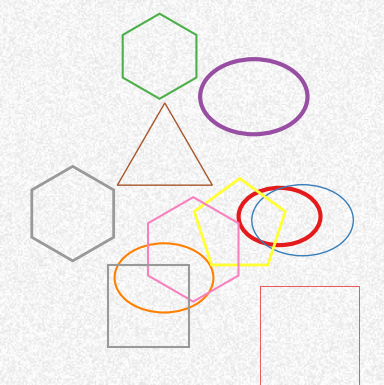[{"shape": "square", "thickness": 0.5, "radius": 0.64, "center": [0.803, 0.128]}, {"shape": "oval", "thickness": 3, "radius": 0.53, "center": [0.726, 0.438]}, {"shape": "oval", "thickness": 1, "radius": 0.66, "center": [0.786, 0.428]}, {"shape": "hexagon", "thickness": 1.5, "radius": 0.55, "center": [0.414, 0.854]}, {"shape": "oval", "thickness": 3, "radius": 0.7, "center": [0.659, 0.749]}, {"shape": "oval", "thickness": 1.5, "radius": 0.64, "center": [0.426, 0.278]}, {"shape": "pentagon", "thickness": 2, "radius": 0.62, "center": [0.623, 0.412]}, {"shape": "triangle", "thickness": 1, "radius": 0.71, "center": [0.428, 0.59]}, {"shape": "hexagon", "thickness": 1.5, "radius": 0.68, "center": [0.502, 0.352]}, {"shape": "hexagon", "thickness": 2, "radius": 0.61, "center": [0.189, 0.445]}, {"shape": "square", "thickness": 1.5, "radius": 0.53, "center": [0.386, 0.205]}]